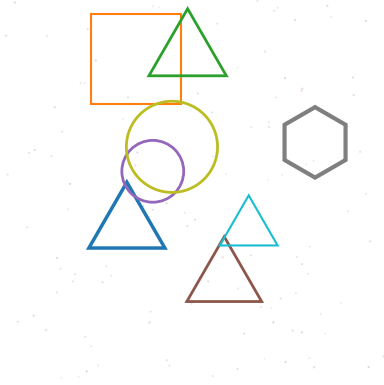[{"shape": "triangle", "thickness": 2.5, "radius": 0.57, "center": [0.33, 0.413]}, {"shape": "square", "thickness": 1.5, "radius": 0.58, "center": [0.354, 0.847]}, {"shape": "triangle", "thickness": 2, "radius": 0.58, "center": [0.487, 0.861]}, {"shape": "circle", "thickness": 2, "radius": 0.4, "center": [0.397, 0.555]}, {"shape": "triangle", "thickness": 2, "radius": 0.56, "center": [0.582, 0.273]}, {"shape": "hexagon", "thickness": 3, "radius": 0.46, "center": [0.818, 0.63]}, {"shape": "circle", "thickness": 2, "radius": 0.59, "center": [0.447, 0.619]}, {"shape": "triangle", "thickness": 1.5, "radius": 0.43, "center": [0.646, 0.406]}]